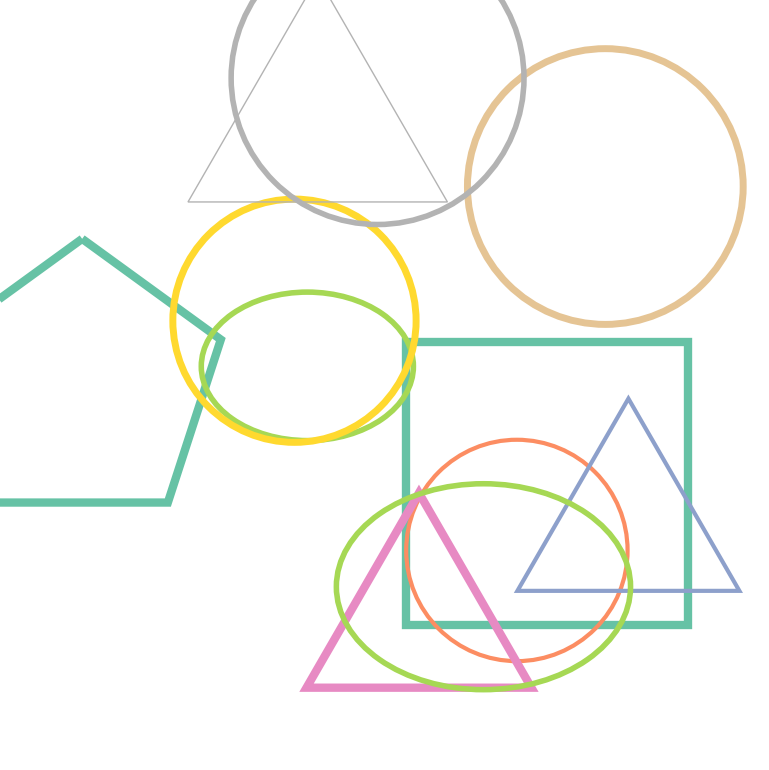[{"shape": "square", "thickness": 3, "radius": 0.92, "center": [0.71, 0.372]}, {"shape": "pentagon", "thickness": 3, "radius": 0.95, "center": [0.107, 0.501]}, {"shape": "circle", "thickness": 1.5, "radius": 0.72, "center": [0.671, 0.285]}, {"shape": "triangle", "thickness": 1.5, "radius": 0.83, "center": [0.816, 0.316]}, {"shape": "triangle", "thickness": 3, "radius": 0.84, "center": [0.544, 0.191]}, {"shape": "oval", "thickness": 2, "radius": 0.69, "center": [0.399, 0.524]}, {"shape": "oval", "thickness": 2, "radius": 0.96, "center": [0.628, 0.238]}, {"shape": "circle", "thickness": 2.5, "radius": 0.79, "center": [0.382, 0.583]}, {"shape": "circle", "thickness": 2.5, "radius": 0.9, "center": [0.786, 0.758]}, {"shape": "triangle", "thickness": 0.5, "radius": 0.97, "center": [0.413, 0.835]}, {"shape": "circle", "thickness": 2, "radius": 0.95, "center": [0.49, 0.899]}]